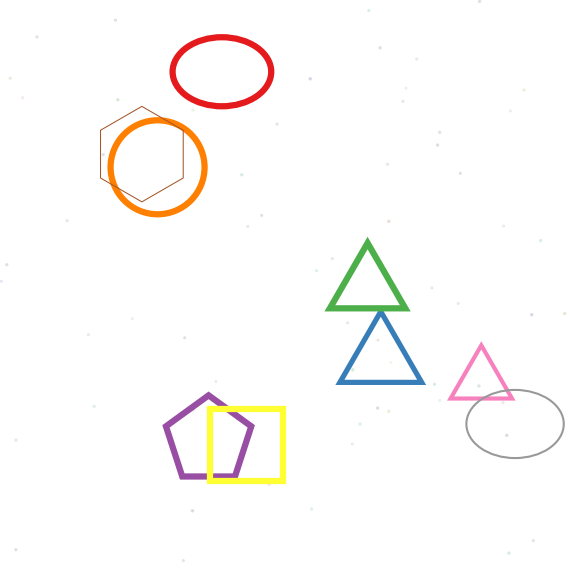[{"shape": "oval", "thickness": 3, "radius": 0.43, "center": [0.384, 0.875]}, {"shape": "triangle", "thickness": 2.5, "radius": 0.41, "center": [0.659, 0.378]}, {"shape": "triangle", "thickness": 3, "radius": 0.38, "center": [0.637, 0.503]}, {"shape": "pentagon", "thickness": 3, "radius": 0.39, "center": [0.361, 0.237]}, {"shape": "circle", "thickness": 3, "radius": 0.41, "center": [0.273, 0.709]}, {"shape": "square", "thickness": 3, "radius": 0.32, "center": [0.427, 0.229]}, {"shape": "hexagon", "thickness": 0.5, "radius": 0.41, "center": [0.246, 0.732]}, {"shape": "triangle", "thickness": 2, "radius": 0.31, "center": [0.833, 0.34]}, {"shape": "oval", "thickness": 1, "radius": 0.42, "center": [0.892, 0.265]}]